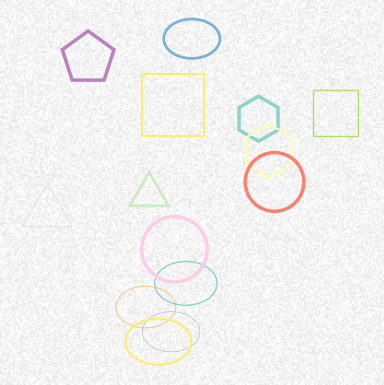[{"shape": "hexagon", "thickness": 2.5, "radius": 0.29, "center": [0.671, 0.692]}, {"shape": "oval", "thickness": 1, "radius": 0.41, "center": [0.483, 0.264]}, {"shape": "hexagon", "thickness": 1.5, "radius": 0.35, "center": [0.699, 0.608]}, {"shape": "oval", "thickness": 0.5, "radius": 0.37, "center": [0.444, 0.138]}, {"shape": "circle", "thickness": 2.5, "radius": 0.38, "center": [0.713, 0.527]}, {"shape": "oval", "thickness": 2, "radius": 0.37, "center": [0.498, 0.899]}, {"shape": "oval", "thickness": 0.5, "radius": 0.39, "center": [0.379, 0.202]}, {"shape": "square", "thickness": 1, "radius": 0.3, "center": [0.872, 0.706]}, {"shape": "circle", "thickness": 2.5, "radius": 0.43, "center": [0.453, 0.353]}, {"shape": "triangle", "thickness": 0.5, "radius": 0.38, "center": [0.123, 0.449]}, {"shape": "pentagon", "thickness": 2.5, "radius": 0.35, "center": [0.229, 0.849]}, {"shape": "triangle", "thickness": 2, "radius": 0.29, "center": [0.388, 0.494]}, {"shape": "oval", "thickness": 1.5, "radius": 0.43, "center": [0.412, 0.113]}, {"shape": "square", "thickness": 1.5, "radius": 0.4, "center": [0.45, 0.728]}]